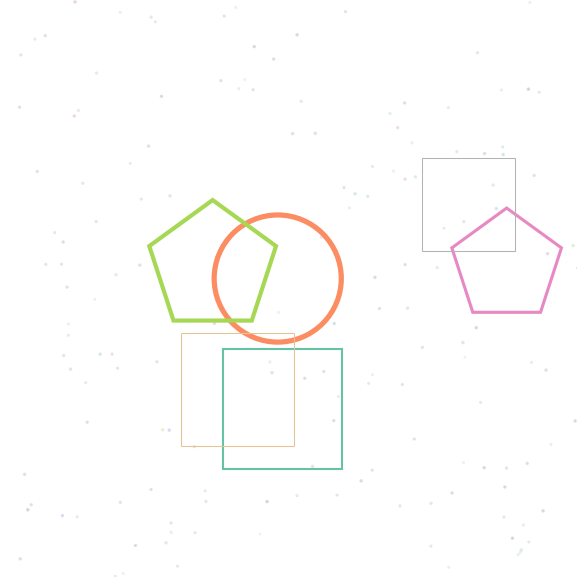[{"shape": "square", "thickness": 1, "radius": 0.52, "center": [0.489, 0.291]}, {"shape": "circle", "thickness": 2.5, "radius": 0.55, "center": [0.481, 0.517]}, {"shape": "pentagon", "thickness": 1.5, "radius": 0.5, "center": [0.877, 0.539]}, {"shape": "pentagon", "thickness": 2, "radius": 0.58, "center": [0.368, 0.537]}, {"shape": "square", "thickness": 0.5, "radius": 0.49, "center": [0.411, 0.325]}, {"shape": "square", "thickness": 0.5, "radius": 0.4, "center": [0.811, 0.644]}]